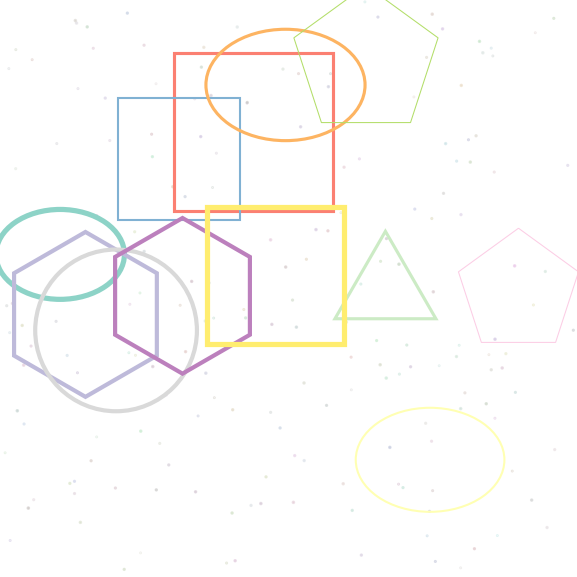[{"shape": "oval", "thickness": 2.5, "radius": 0.56, "center": [0.104, 0.559]}, {"shape": "oval", "thickness": 1, "radius": 0.64, "center": [0.745, 0.203]}, {"shape": "hexagon", "thickness": 2, "radius": 0.71, "center": [0.148, 0.455]}, {"shape": "square", "thickness": 1.5, "radius": 0.69, "center": [0.438, 0.771]}, {"shape": "square", "thickness": 1, "radius": 0.53, "center": [0.31, 0.724]}, {"shape": "oval", "thickness": 1.5, "radius": 0.69, "center": [0.494, 0.852]}, {"shape": "pentagon", "thickness": 0.5, "radius": 0.66, "center": [0.634, 0.893]}, {"shape": "pentagon", "thickness": 0.5, "radius": 0.55, "center": [0.898, 0.495]}, {"shape": "circle", "thickness": 2, "radius": 0.7, "center": [0.201, 0.427]}, {"shape": "hexagon", "thickness": 2, "radius": 0.67, "center": [0.316, 0.487]}, {"shape": "triangle", "thickness": 1.5, "radius": 0.5, "center": [0.667, 0.498]}, {"shape": "square", "thickness": 2.5, "radius": 0.59, "center": [0.477, 0.522]}]